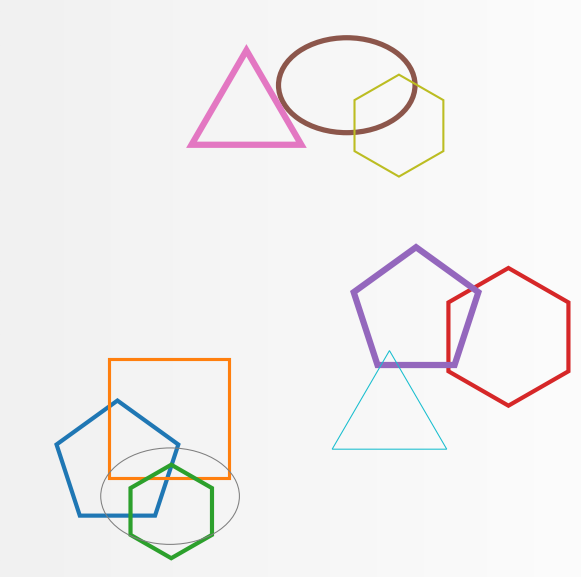[{"shape": "pentagon", "thickness": 2, "radius": 0.55, "center": [0.202, 0.195]}, {"shape": "square", "thickness": 1.5, "radius": 0.52, "center": [0.291, 0.275]}, {"shape": "hexagon", "thickness": 2, "radius": 0.4, "center": [0.295, 0.113]}, {"shape": "hexagon", "thickness": 2, "radius": 0.6, "center": [0.875, 0.416]}, {"shape": "pentagon", "thickness": 3, "radius": 0.56, "center": [0.716, 0.458]}, {"shape": "oval", "thickness": 2.5, "radius": 0.59, "center": [0.597, 0.852]}, {"shape": "triangle", "thickness": 3, "radius": 0.55, "center": [0.424, 0.803]}, {"shape": "oval", "thickness": 0.5, "radius": 0.6, "center": [0.293, 0.14]}, {"shape": "hexagon", "thickness": 1, "radius": 0.44, "center": [0.686, 0.782]}, {"shape": "triangle", "thickness": 0.5, "radius": 0.57, "center": [0.67, 0.278]}]